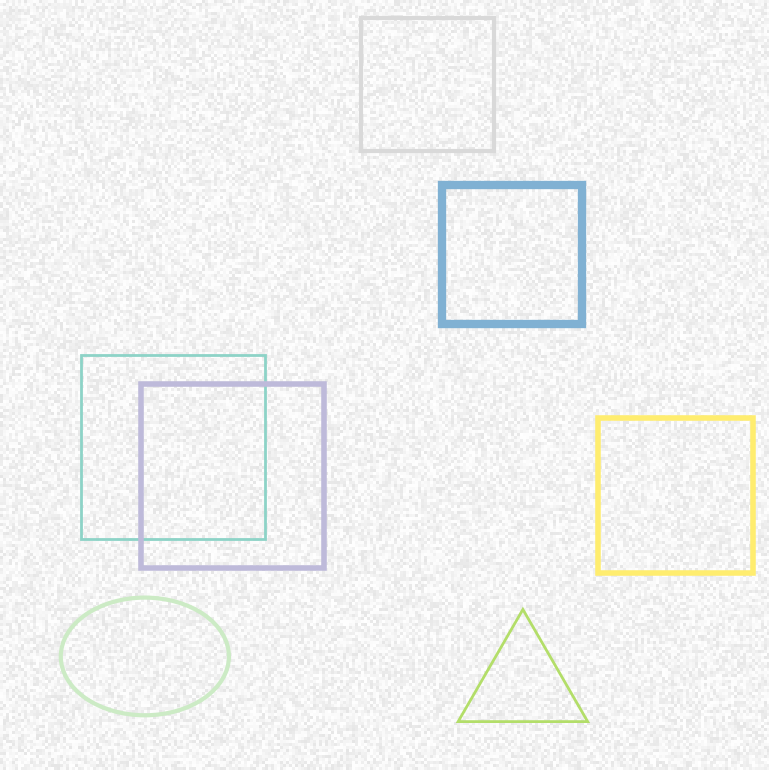[{"shape": "square", "thickness": 1, "radius": 0.6, "center": [0.225, 0.42]}, {"shape": "square", "thickness": 2, "radius": 0.6, "center": [0.302, 0.382]}, {"shape": "square", "thickness": 3, "radius": 0.45, "center": [0.665, 0.669]}, {"shape": "triangle", "thickness": 1, "radius": 0.49, "center": [0.679, 0.111]}, {"shape": "square", "thickness": 1.5, "radius": 0.43, "center": [0.556, 0.89]}, {"shape": "oval", "thickness": 1.5, "radius": 0.55, "center": [0.188, 0.147]}, {"shape": "square", "thickness": 2, "radius": 0.5, "center": [0.878, 0.356]}]